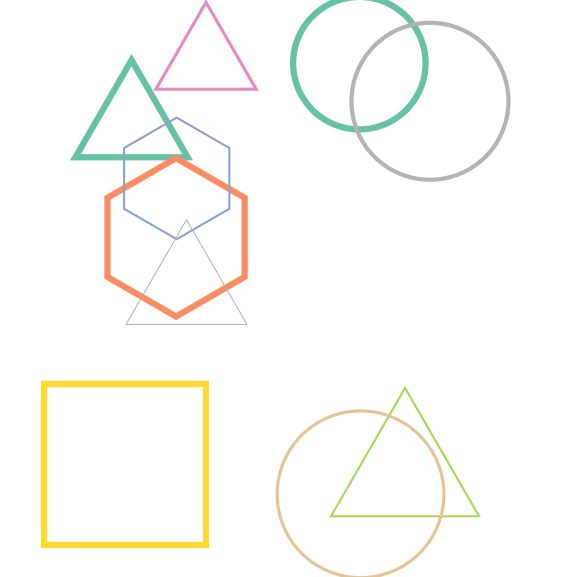[{"shape": "circle", "thickness": 3, "radius": 0.57, "center": [0.622, 0.89]}, {"shape": "triangle", "thickness": 3, "radius": 0.56, "center": [0.228, 0.783]}, {"shape": "hexagon", "thickness": 3, "radius": 0.69, "center": [0.305, 0.588]}, {"shape": "hexagon", "thickness": 1, "radius": 0.53, "center": [0.306, 0.69]}, {"shape": "triangle", "thickness": 1.5, "radius": 0.5, "center": [0.357, 0.895]}, {"shape": "triangle", "thickness": 1, "radius": 0.74, "center": [0.701, 0.179]}, {"shape": "square", "thickness": 3, "radius": 0.7, "center": [0.217, 0.195]}, {"shape": "circle", "thickness": 1.5, "radius": 0.72, "center": [0.624, 0.143]}, {"shape": "circle", "thickness": 2, "radius": 0.68, "center": [0.745, 0.824]}, {"shape": "triangle", "thickness": 0.5, "radius": 0.61, "center": [0.323, 0.498]}]